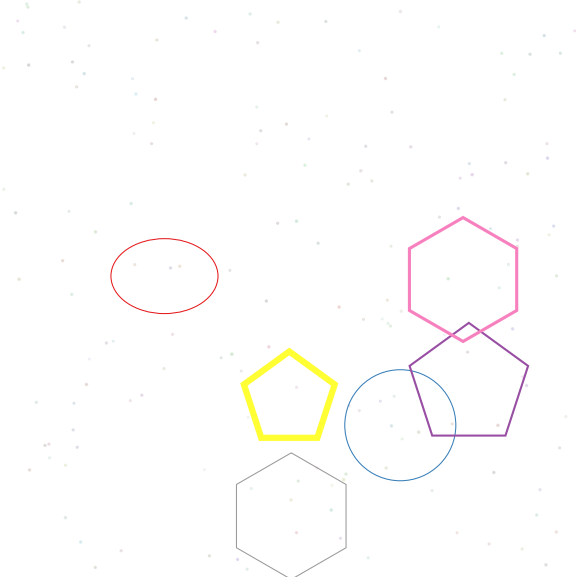[{"shape": "oval", "thickness": 0.5, "radius": 0.46, "center": [0.285, 0.521]}, {"shape": "circle", "thickness": 0.5, "radius": 0.48, "center": [0.693, 0.263]}, {"shape": "pentagon", "thickness": 1, "radius": 0.54, "center": [0.812, 0.332]}, {"shape": "pentagon", "thickness": 3, "radius": 0.41, "center": [0.501, 0.308]}, {"shape": "hexagon", "thickness": 1.5, "radius": 0.54, "center": [0.802, 0.515]}, {"shape": "hexagon", "thickness": 0.5, "radius": 0.55, "center": [0.504, 0.105]}]